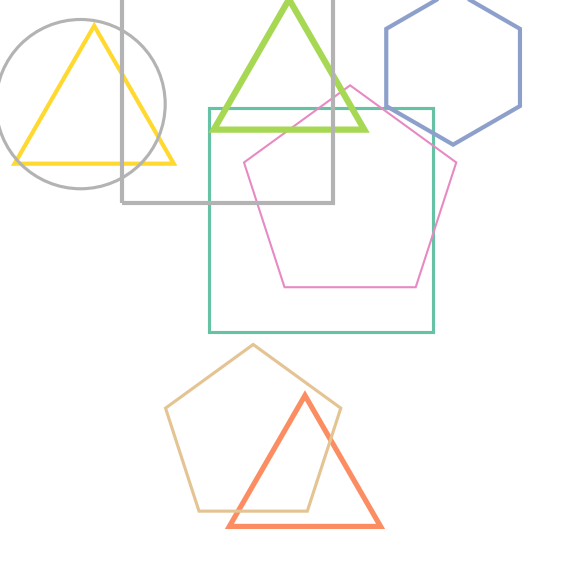[{"shape": "square", "thickness": 1.5, "radius": 0.97, "center": [0.556, 0.618]}, {"shape": "triangle", "thickness": 2.5, "radius": 0.76, "center": [0.528, 0.163]}, {"shape": "hexagon", "thickness": 2, "radius": 0.67, "center": [0.785, 0.882]}, {"shape": "pentagon", "thickness": 1, "radius": 0.97, "center": [0.606, 0.658]}, {"shape": "triangle", "thickness": 3, "radius": 0.75, "center": [0.5, 0.85]}, {"shape": "triangle", "thickness": 2, "radius": 0.8, "center": [0.163, 0.795]}, {"shape": "pentagon", "thickness": 1.5, "radius": 0.8, "center": [0.438, 0.243]}, {"shape": "square", "thickness": 2, "radius": 0.92, "center": [0.394, 0.831]}, {"shape": "circle", "thickness": 1.5, "radius": 0.73, "center": [0.139, 0.819]}]